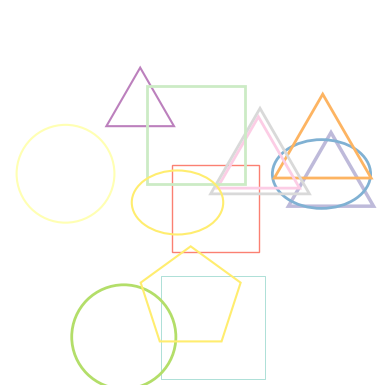[{"shape": "square", "thickness": 0.5, "radius": 0.67, "center": [0.553, 0.149]}, {"shape": "circle", "thickness": 1.5, "radius": 0.64, "center": [0.17, 0.549]}, {"shape": "triangle", "thickness": 2.5, "radius": 0.64, "center": [0.86, 0.528]}, {"shape": "square", "thickness": 1, "radius": 0.57, "center": [0.56, 0.459]}, {"shape": "oval", "thickness": 2, "radius": 0.64, "center": [0.835, 0.548]}, {"shape": "triangle", "thickness": 2, "radius": 0.73, "center": [0.838, 0.61]}, {"shape": "circle", "thickness": 2, "radius": 0.68, "center": [0.322, 0.125]}, {"shape": "triangle", "thickness": 2, "radius": 0.62, "center": [0.671, 0.573]}, {"shape": "triangle", "thickness": 2, "radius": 0.74, "center": [0.675, 0.571]}, {"shape": "triangle", "thickness": 1.5, "radius": 0.51, "center": [0.364, 0.723]}, {"shape": "square", "thickness": 2, "radius": 0.64, "center": [0.509, 0.65]}, {"shape": "oval", "thickness": 1.5, "radius": 0.59, "center": [0.461, 0.474]}, {"shape": "pentagon", "thickness": 1.5, "radius": 0.68, "center": [0.495, 0.224]}]